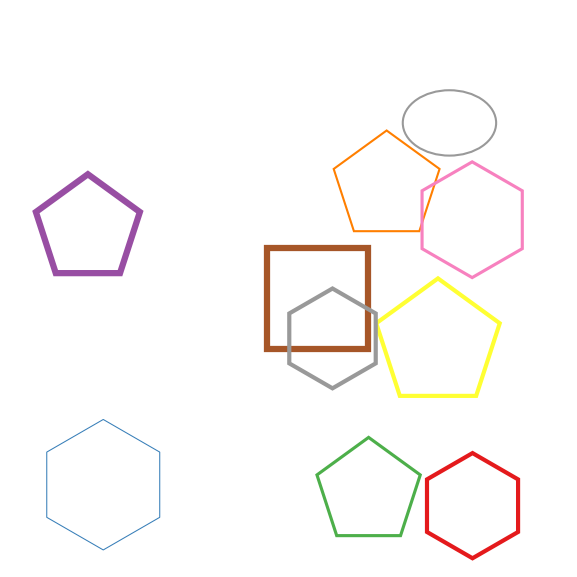[{"shape": "hexagon", "thickness": 2, "radius": 0.46, "center": [0.818, 0.124]}, {"shape": "hexagon", "thickness": 0.5, "radius": 0.56, "center": [0.179, 0.16]}, {"shape": "pentagon", "thickness": 1.5, "radius": 0.47, "center": [0.638, 0.148]}, {"shape": "pentagon", "thickness": 3, "radius": 0.47, "center": [0.152, 0.603]}, {"shape": "pentagon", "thickness": 1, "radius": 0.48, "center": [0.669, 0.677]}, {"shape": "pentagon", "thickness": 2, "radius": 0.56, "center": [0.758, 0.405]}, {"shape": "square", "thickness": 3, "radius": 0.44, "center": [0.55, 0.483]}, {"shape": "hexagon", "thickness": 1.5, "radius": 0.5, "center": [0.818, 0.619]}, {"shape": "hexagon", "thickness": 2, "radius": 0.43, "center": [0.576, 0.413]}, {"shape": "oval", "thickness": 1, "radius": 0.4, "center": [0.778, 0.786]}]